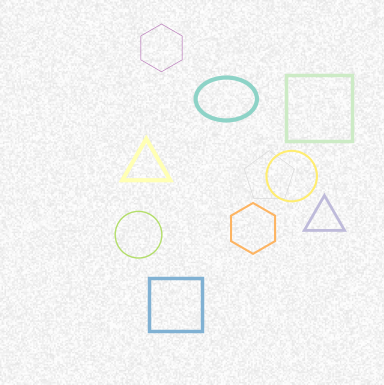[{"shape": "oval", "thickness": 3, "radius": 0.4, "center": [0.588, 0.743]}, {"shape": "triangle", "thickness": 3, "radius": 0.36, "center": [0.38, 0.568]}, {"shape": "triangle", "thickness": 2, "radius": 0.3, "center": [0.843, 0.432]}, {"shape": "square", "thickness": 2.5, "radius": 0.34, "center": [0.456, 0.209]}, {"shape": "hexagon", "thickness": 1.5, "radius": 0.33, "center": [0.657, 0.407]}, {"shape": "circle", "thickness": 1, "radius": 0.3, "center": [0.36, 0.39]}, {"shape": "pentagon", "thickness": 0.5, "radius": 0.34, "center": [0.699, 0.54]}, {"shape": "hexagon", "thickness": 0.5, "radius": 0.31, "center": [0.419, 0.876]}, {"shape": "square", "thickness": 2.5, "radius": 0.43, "center": [0.828, 0.719]}, {"shape": "circle", "thickness": 1.5, "radius": 0.33, "center": [0.758, 0.543]}]